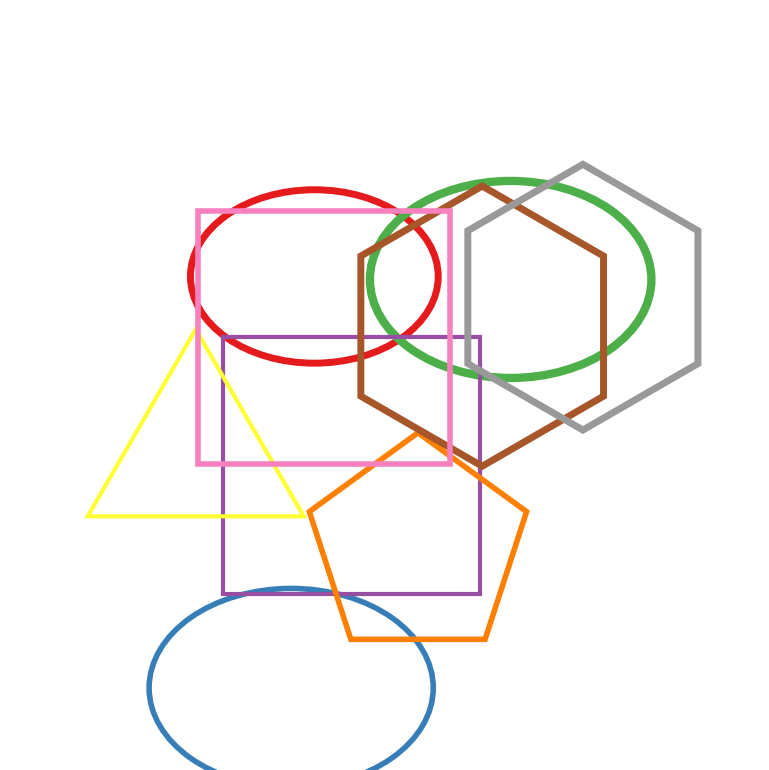[{"shape": "oval", "thickness": 2.5, "radius": 0.8, "center": [0.408, 0.641]}, {"shape": "oval", "thickness": 2, "radius": 0.92, "center": [0.378, 0.107]}, {"shape": "oval", "thickness": 3, "radius": 0.91, "center": [0.663, 0.637]}, {"shape": "square", "thickness": 1.5, "radius": 0.83, "center": [0.456, 0.395]}, {"shape": "pentagon", "thickness": 2, "radius": 0.74, "center": [0.543, 0.29]}, {"shape": "triangle", "thickness": 1.5, "radius": 0.81, "center": [0.254, 0.41]}, {"shape": "hexagon", "thickness": 2.5, "radius": 0.91, "center": [0.626, 0.576]}, {"shape": "square", "thickness": 2, "radius": 0.82, "center": [0.421, 0.562]}, {"shape": "hexagon", "thickness": 2.5, "radius": 0.86, "center": [0.757, 0.614]}]